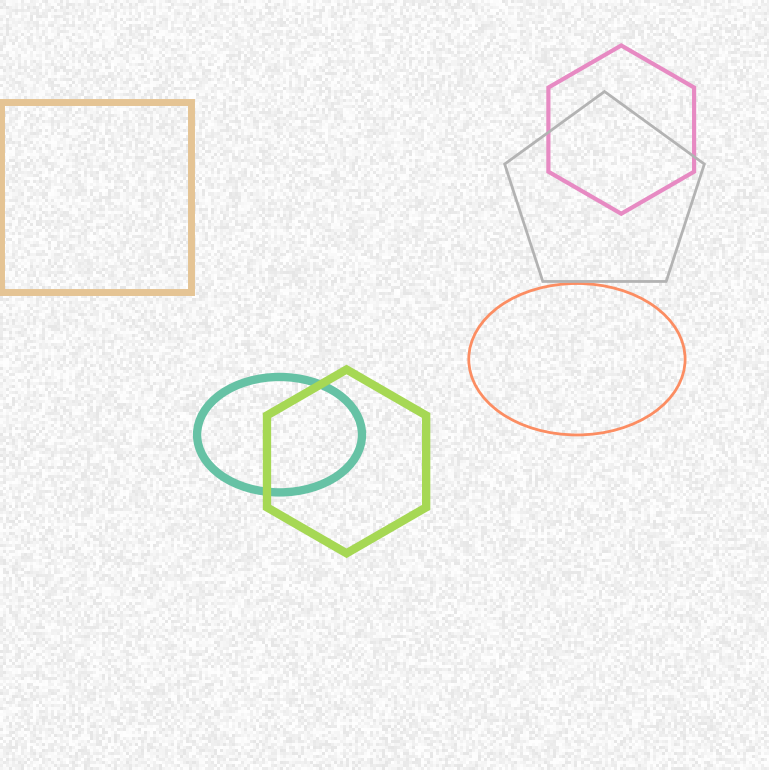[{"shape": "oval", "thickness": 3, "radius": 0.54, "center": [0.363, 0.435]}, {"shape": "oval", "thickness": 1, "radius": 0.7, "center": [0.749, 0.533]}, {"shape": "hexagon", "thickness": 1.5, "radius": 0.55, "center": [0.807, 0.832]}, {"shape": "hexagon", "thickness": 3, "radius": 0.6, "center": [0.45, 0.401]}, {"shape": "square", "thickness": 2.5, "radius": 0.62, "center": [0.124, 0.744]}, {"shape": "pentagon", "thickness": 1, "radius": 0.68, "center": [0.785, 0.745]}]